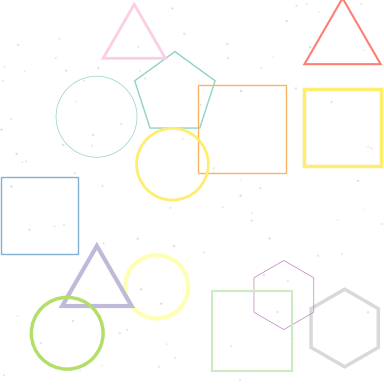[{"shape": "circle", "thickness": 0.5, "radius": 0.53, "center": [0.251, 0.697]}, {"shape": "pentagon", "thickness": 1, "radius": 0.55, "center": [0.454, 0.756]}, {"shape": "circle", "thickness": 3, "radius": 0.41, "center": [0.407, 0.255]}, {"shape": "triangle", "thickness": 3, "radius": 0.52, "center": [0.252, 0.257]}, {"shape": "triangle", "thickness": 1.5, "radius": 0.57, "center": [0.89, 0.89]}, {"shape": "square", "thickness": 1, "radius": 0.5, "center": [0.103, 0.441]}, {"shape": "square", "thickness": 1, "radius": 0.57, "center": [0.63, 0.665]}, {"shape": "circle", "thickness": 2.5, "radius": 0.47, "center": [0.175, 0.134]}, {"shape": "triangle", "thickness": 2, "radius": 0.47, "center": [0.349, 0.895]}, {"shape": "hexagon", "thickness": 2.5, "radius": 0.5, "center": [0.895, 0.148]}, {"shape": "hexagon", "thickness": 0.5, "radius": 0.45, "center": [0.737, 0.234]}, {"shape": "square", "thickness": 1.5, "radius": 0.52, "center": [0.654, 0.14]}, {"shape": "square", "thickness": 2.5, "radius": 0.5, "center": [0.889, 0.67]}, {"shape": "circle", "thickness": 2, "radius": 0.47, "center": [0.448, 0.574]}]